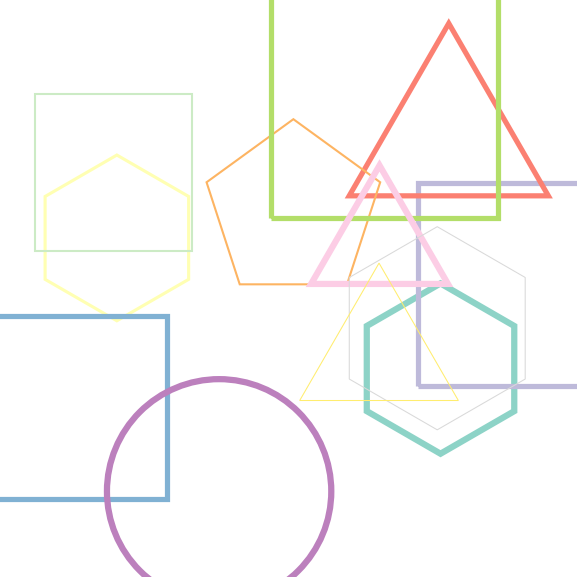[{"shape": "hexagon", "thickness": 3, "radius": 0.74, "center": [0.763, 0.361]}, {"shape": "hexagon", "thickness": 1.5, "radius": 0.72, "center": [0.202, 0.587]}, {"shape": "square", "thickness": 2.5, "radius": 0.88, "center": [0.9, 0.506]}, {"shape": "triangle", "thickness": 2.5, "radius": 1.0, "center": [0.777, 0.76]}, {"shape": "square", "thickness": 2.5, "radius": 0.8, "center": [0.13, 0.294]}, {"shape": "pentagon", "thickness": 1, "radius": 0.79, "center": [0.508, 0.635]}, {"shape": "square", "thickness": 2.5, "radius": 0.98, "center": [0.665, 0.819]}, {"shape": "triangle", "thickness": 3, "radius": 0.68, "center": [0.657, 0.576]}, {"shape": "hexagon", "thickness": 0.5, "radius": 0.88, "center": [0.757, 0.431]}, {"shape": "circle", "thickness": 3, "radius": 0.97, "center": [0.379, 0.148]}, {"shape": "square", "thickness": 1, "radius": 0.68, "center": [0.196, 0.7]}, {"shape": "triangle", "thickness": 0.5, "radius": 0.79, "center": [0.656, 0.385]}]